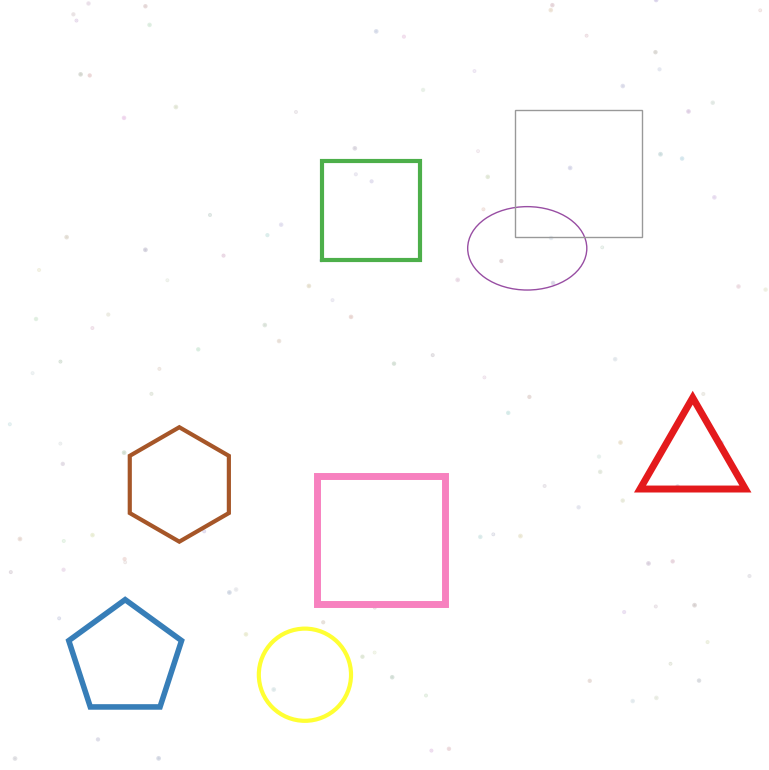[{"shape": "triangle", "thickness": 2.5, "radius": 0.4, "center": [0.9, 0.404]}, {"shape": "pentagon", "thickness": 2, "radius": 0.39, "center": [0.163, 0.144]}, {"shape": "square", "thickness": 1.5, "radius": 0.32, "center": [0.482, 0.727]}, {"shape": "oval", "thickness": 0.5, "radius": 0.39, "center": [0.685, 0.677]}, {"shape": "circle", "thickness": 1.5, "radius": 0.3, "center": [0.396, 0.124]}, {"shape": "hexagon", "thickness": 1.5, "radius": 0.37, "center": [0.233, 0.371]}, {"shape": "square", "thickness": 2.5, "radius": 0.42, "center": [0.495, 0.299]}, {"shape": "square", "thickness": 0.5, "radius": 0.41, "center": [0.751, 0.774]}]